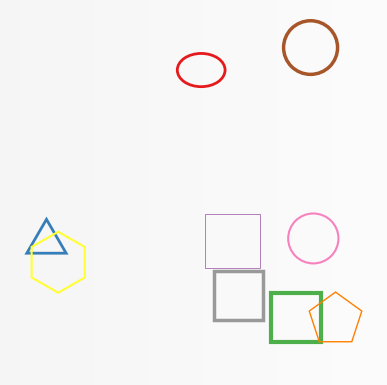[{"shape": "oval", "thickness": 2, "radius": 0.31, "center": [0.519, 0.818]}, {"shape": "triangle", "thickness": 2, "radius": 0.29, "center": [0.12, 0.372]}, {"shape": "square", "thickness": 3, "radius": 0.32, "center": [0.764, 0.176]}, {"shape": "square", "thickness": 0.5, "radius": 0.35, "center": [0.6, 0.374]}, {"shape": "pentagon", "thickness": 1, "radius": 0.36, "center": [0.866, 0.17]}, {"shape": "hexagon", "thickness": 1.5, "radius": 0.4, "center": [0.15, 0.319]}, {"shape": "circle", "thickness": 2.5, "radius": 0.35, "center": [0.801, 0.876]}, {"shape": "circle", "thickness": 1.5, "radius": 0.32, "center": [0.809, 0.381]}, {"shape": "square", "thickness": 2.5, "radius": 0.32, "center": [0.614, 0.232]}]